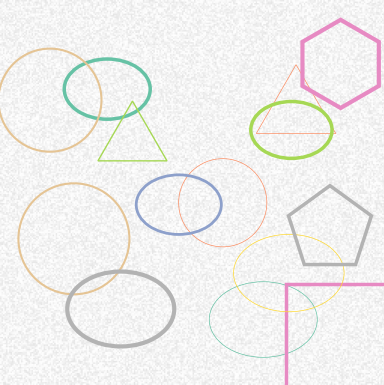[{"shape": "oval", "thickness": 0.5, "radius": 0.7, "center": [0.684, 0.17]}, {"shape": "oval", "thickness": 2.5, "radius": 0.56, "center": [0.279, 0.769]}, {"shape": "circle", "thickness": 0.5, "radius": 0.57, "center": [0.579, 0.473]}, {"shape": "triangle", "thickness": 0.5, "radius": 0.6, "center": [0.769, 0.713]}, {"shape": "oval", "thickness": 2, "radius": 0.55, "center": [0.464, 0.468]}, {"shape": "hexagon", "thickness": 3, "radius": 0.57, "center": [0.885, 0.834]}, {"shape": "square", "thickness": 2.5, "radius": 0.71, "center": [0.885, 0.12]}, {"shape": "oval", "thickness": 2.5, "radius": 0.53, "center": [0.757, 0.662]}, {"shape": "triangle", "thickness": 1, "radius": 0.52, "center": [0.344, 0.634]}, {"shape": "oval", "thickness": 0.5, "radius": 0.72, "center": [0.75, 0.291]}, {"shape": "circle", "thickness": 1.5, "radius": 0.67, "center": [0.13, 0.74]}, {"shape": "circle", "thickness": 1.5, "radius": 0.72, "center": [0.192, 0.38]}, {"shape": "pentagon", "thickness": 2.5, "radius": 0.57, "center": [0.857, 0.404]}, {"shape": "oval", "thickness": 3, "radius": 0.69, "center": [0.314, 0.197]}]